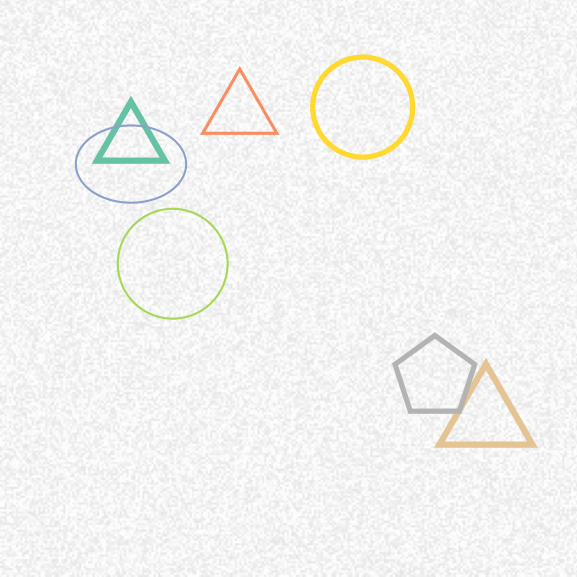[{"shape": "triangle", "thickness": 3, "radius": 0.34, "center": [0.227, 0.755]}, {"shape": "triangle", "thickness": 1.5, "radius": 0.37, "center": [0.415, 0.805]}, {"shape": "oval", "thickness": 1, "radius": 0.48, "center": [0.227, 0.715]}, {"shape": "circle", "thickness": 1, "radius": 0.48, "center": [0.299, 0.542]}, {"shape": "circle", "thickness": 2.5, "radius": 0.43, "center": [0.628, 0.814]}, {"shape": "triangle", "thickness": 3, "radius": 0.47, "center": [0.841, 0.276]}, {"shape": "pentagon", "thickness": 2.5, "radius": 0.36, "center": [0.753, 0.346]}]